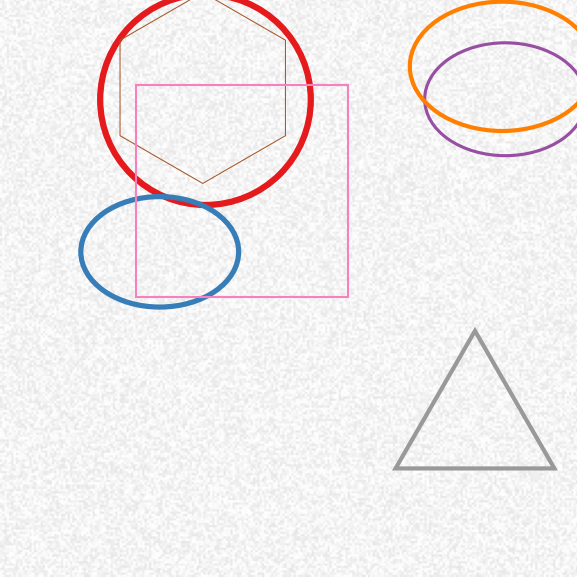[{"shape": "circle", "thickness": 3, "radius": 0.91, "center": [0.356, 0.827]}, {"shape": "oval", "thickness": 2.5, "radius": 0.68, "center": [0.277, 0.563]}, {"shape": "oval", "thickness": 1.5, "radius": 0.7, "center": [0.875, 0.827]}, {"shape": "oval", "thickness": 2, "radius": 0.8, "center": [0.87, 0.884]}, {"shape": "hexagon", "thickness": 0.5, "radius": 0.83, "center": [0.351, 0.847]}, {"shape": "square", "thickness": 1, "radius": 0.92, "center": [0.418, 0.668]}, {"shape": "triangle", "thickness": 2, "radius": 0.79, "center": [0.822, 0.267]}]